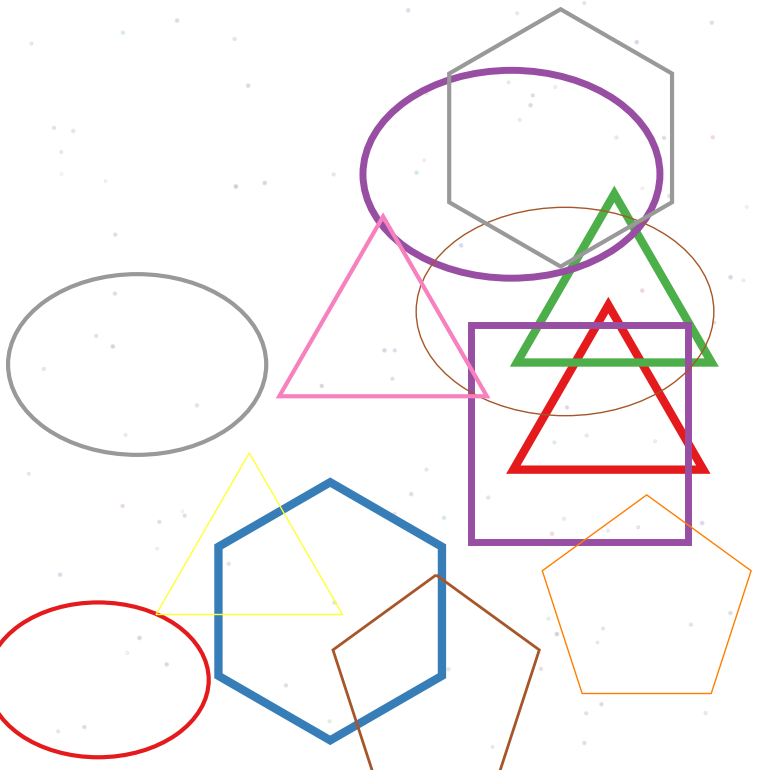[{"shape": "triangle", "thickness": 3, "radius": 0.71, "center": [0.79, 0.461]}, {"shape": "oval", "thickness": 1.5, "radius": 0.72, "center": [0.127, 0.117]}, {"shape": "hexagon", "thickness": 3, "radius": 0.84, "center": [0.429, 0.206]}, {"shape": "triangle", "thickness": 3, "radius": 0.73, "center": [0.798, 0.602]}, {"shape": "oval", "thickness": 2.5, "radius": 0.96, "center": [0.664, 0.774]}, {"shape": "square", "thickness": 2.5, "radius": 0.71, "center": [0.752, 0.437]}, {"shape": "pentagon", "thickness": 0.5, "radius": 0.71, "center": [0.84, 0.215]}, {"shape": "triangle", "thickness": 0.5, "radius": 0.7, "center": [0.324, 0.272]}, {"shape": "pentagon", "thickness": 1, "radius": 0.7, "center": [0.566, 0.112]}, {"shape": "oval", "thickness": 0.5, "radius": 0.97, "center": [0.734, 0.595]}, {"shape": "triangle", "thickness": 1.5, "radius": 0.78, "center": [0.498, 0.563]}, {"shape": "hexagon", "thickness": 1.5, "radius": 0.84, "center": [0.728, 0.821]}, {"shape": "oval", "thickness": 1.5, "radius": 0.84, "center": [0.178, 0.527]}]